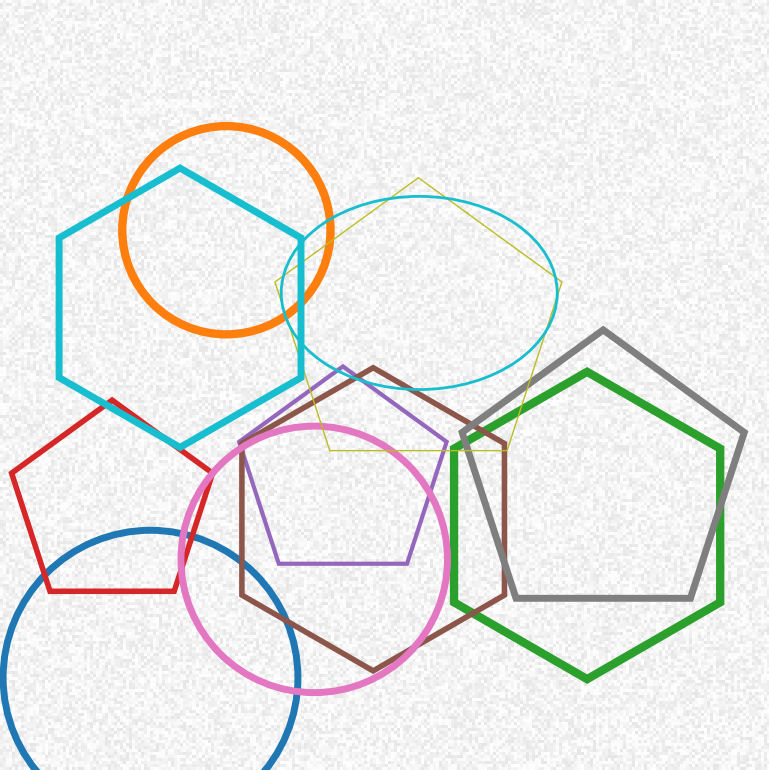[{"shape": "circle", "thickness": 2.5, "radius": 0.96, "center": [0.195, 0.12]}, {"shape": "circle", "thickness": 3, "radius": 0.68, "center": [0.294, 0.701]}, {"shape": "hexagon", "thickness": 3, "radius": 1.0, "center": [0.763, 0.318]}, {"shape": "pentagon", "thickness": 2, "radius": 0.69, "center": [0.146, 0.343]}, {"shape": "pentagon", "thickness": 1.5, "radius": 0.71, "center": [0.445, 0.382]}, {"shape": "hexagon", "thickness": 2, "radius": 0.98, "center": [0.485, 0.326]}, {"shape": "circle", "thickness": 2.5, "radius": 0.87, "center": [0.408, 0.274]}, {"shape": "pentagon", "thickness": 2.5, "radius": 0.96, "center": [0.783, 0.379]}, {"shape": "pentagon", "thickness": 0.5, "radius": 0.98, "center": [0.543, 0.573]}, {"shape": "oval", "thickness": 1, "radius": 0.9, "center": [0.544, 0.62]}, {"shape": "hexagon", "thickness": 2.5, "radius": 0.91, "center": [0.234, 0.6]}]